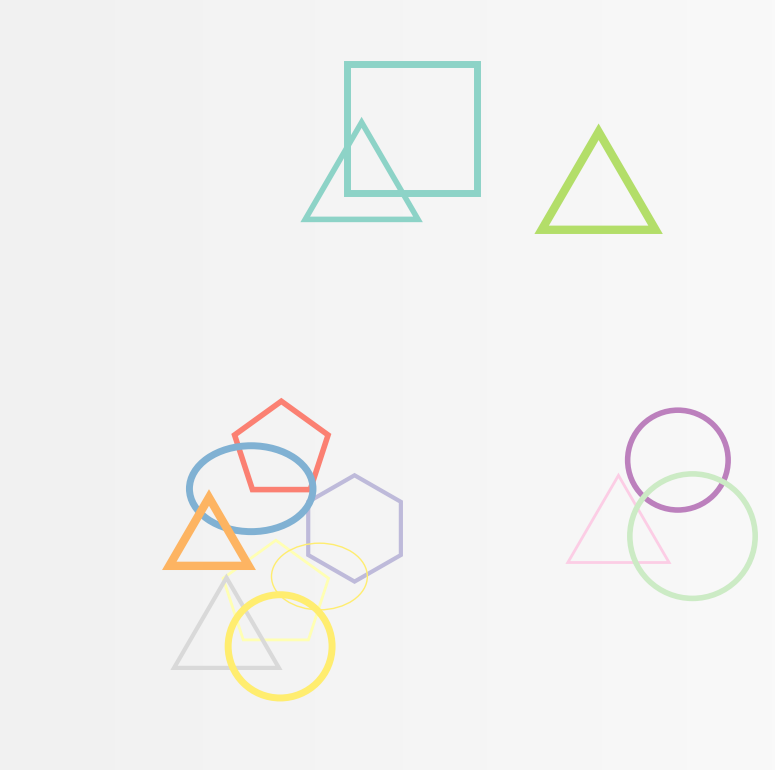[{"shape": "triangle", "thickness": 2, "radius": 0.42, "center": [0.467, 0.757]}, {"shape": "square", "thickness": 2.5, "radius": 0.42, "center": [0.532, 0.833]}, {"shape": "pentagon", "thickness": 1, "radius": 0.36, "center": [0.356, 0.227]}, {"shape": "hexagon", "thickness": 1.5, "radius": 0.35, "center": [0.457, 0.314]}, {"shape": "pentagon", "thickness": 2, "radius": 0.32, "center": [0.363, 0.415]}, {"shape": "oval", "thickness": 2.5, "radius": 0.4, "center": [0.324, 0.365]}, {"shape": "triangle", "thickness": 3, "radius": 0.3, "center": [0.27, 0.295]}, {"shape": "triangle", "thickness": 3, "radius": 0.42, "center": [0.772, 0.744]}, {"shape": "triangle", "thickness": 1, "radius": 0.38, "center": [0.798, 0.307]}, {"shape": "triangle", "thickness": 1.5, "radius": 0.39, "center": [0.292, 0.172]}, {"shape": "circle", "thickness": 2, "radius": 0.32, "center": [0.875, 0.402]}, {"shape": "circle", "thickness": 2, "radius": 0.4, "center": [0.894, 0.304]}, {"shape": "oval", "thickness": 0.5, "radius": 0.31, "center": [0.412, 0.251]}, {"shape": "circle", "thickness": 2.5, "radius": 0.34, "center": [0.361, 0.161]}]